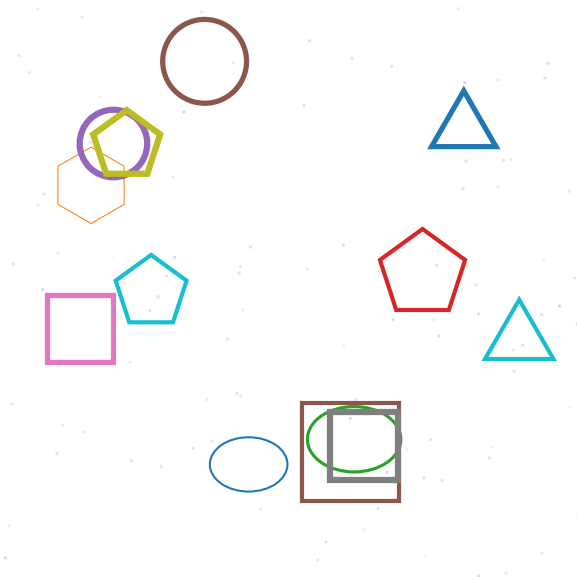[{"shape": "triangle", "thickness": 2.5, "radius": 0.32, "center": [0.803, 0.777]}, {"shape": "oval", "thickness": 1, "radius": 0.34, "center": [0.431, 0.195]}, {"shape": "hexagon", "thickness": 0.5, "radius": 0.33, "center": [0.158, 0.678]}, {"shape": "oval", "thickness": 1.5, "radius": 0.4, "center": [0.613, 0.239]}, {"shape": "pentagon", "thickness": 2, "radius": 0.39, "center": [0.732, 0.525]}, {"shape": "circle", "thickness": 3, "radius": 0.29, "center": [0.196, 0.751]}, {"shape": "square", "thickness": 2, "radius": 0.42, "center": [0.607, 0.217]}, {"shape": "circle", "thickness": 2.5, "radius": 0.36, "center": [0.354, 0.893]}, {"shape": "square", "thickness": 2.5, "radius": 0.29, "center": [0.138, 0.43]}, {"shape": "square", "thickness": 3, "radius": 0.3, "center": [0.631, 0.226]}, {"shape": "pentagon", "thickness": 3, "radius": 0.3, "center": [0.219, 0.748]}, {"shape": "pentagon", "thickness": 2, "radius": 0.32, "center": [0.262, 0.493]}, {"shape": "triangle", "thickness": 2, "radius": 0.34, "center": [0.899, 0.412]}]